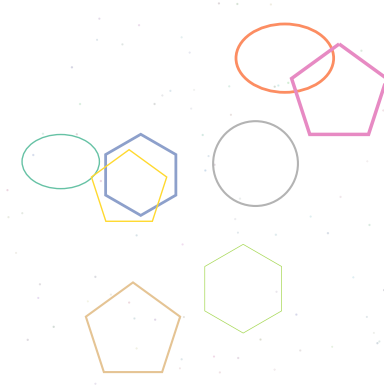[{"shape": "oval", "thickness": 1, "radius": 0.5, "center": [0.158, 0.58]}, {"shape": "oval", "thickness": 2, "radius": 0.63, "center": [0.74, 0.849]}, {"shape": "hexagon", "thickness": 2, "radius": 0.53, "center": [0.366, 0.546]}, {"shape": "pentagon", "thickness": 2.5, "radius": 0.65, "center": [0.881, 0.756]}, {"shape": "hexagon", "thickness": 0.5, "radius": 0.58, "center": [0.632, 0.25]}, {"shape": "pentagon", "thickness": 1, "radius": 0.51, "center": [0.335, 0.508]}, {"shape": "pentagon", "thickness": 1.5, "radius": 0.64, "center": [0.345, 0.138]}, {"shape": "circle", "thickness": 1.5, "radius": 0.55, "center": [0.664, 0.575]}]